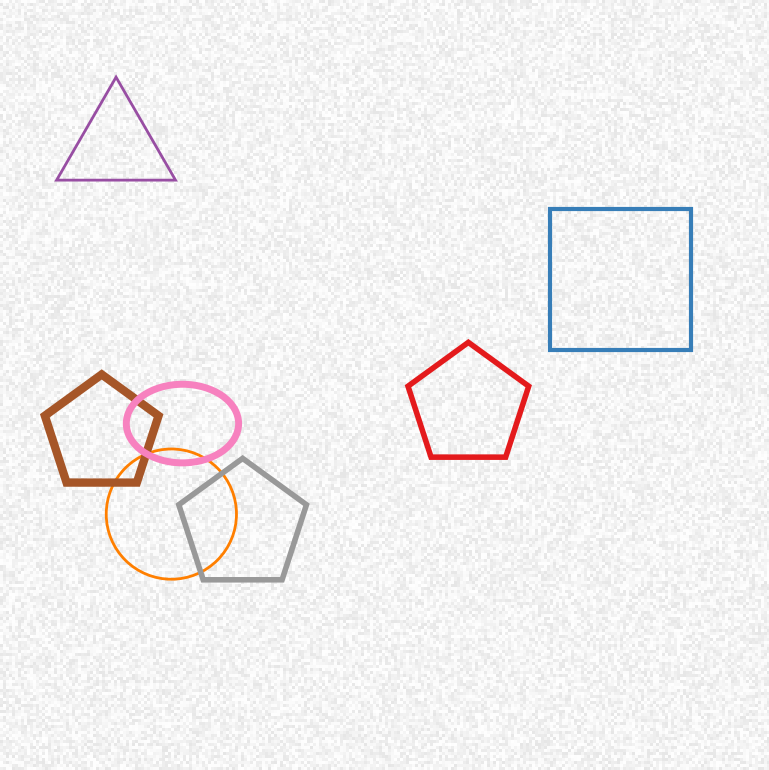[{"shape": "pentagon", "thickness": 2, "radius": 0.41, "center": [0.608, 0.473]}, {"shape": "square", "thickness": 1.5, "radius": 0.46, "center": [0.806, 0.637]}, {"shape": "triangle", "thickness": 1, "radius": 0.45, "center": [0.151, 0.811]}, {"shape": "circle", "thickness": 1, "radius": 0.42, "center": [0.223, 0.332]}, {"shape": "pentagon", "thickness": 3, "radius": 0.39, "center": [0.132, 0.436]}, {"shape": "oval", "thickness": 2.5, "radius": 0.36, "center": [0.237, 0.45]}, {"shape": "pentagon", "thickness": 2, "radius": 0.44, "center": [0.315, 0.318]}]